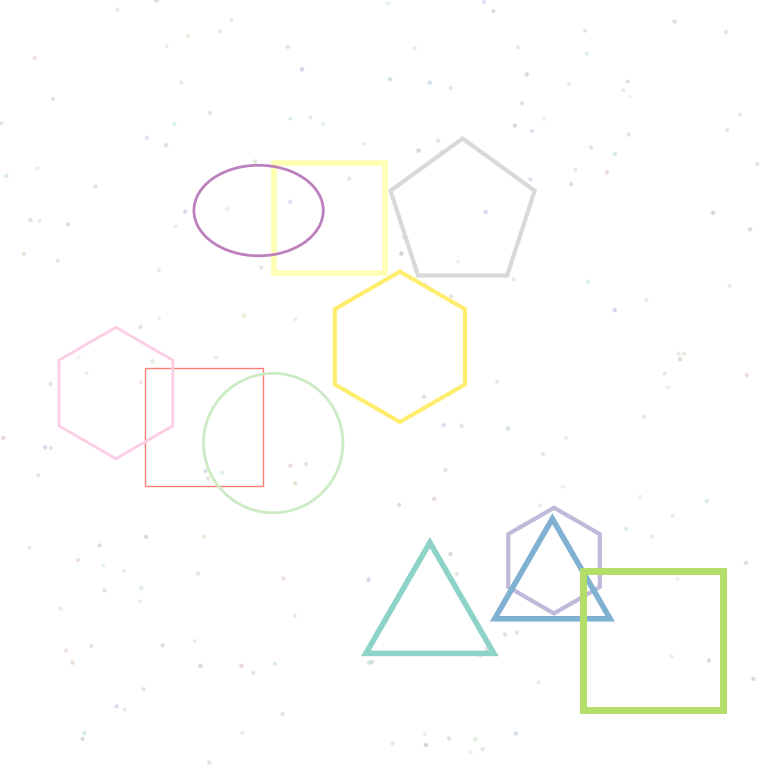[{"shape": "triangle", "thickness": 2, "radius": 0.48, "center": [0.558, 0.199]}, {"shape": "square", "thickness": 2, "radius": 0.36, "center": [0.428, 0.717]}, {"shape": "hexagon", "thickness": 1.5, "radius": 0.34, "center": [0.72, 0.272]}, {"shape": "square", "thickness": 0.5, "radius": 0.38, "center": [0.265, 0.445]}, {"shape": "triangle", "thickness": 2, "radius": 0.43, "center": [0.717, 0.24]}, {"shape": "square", "thickness": 2.5, "radius": 0.45, "center": [0.848, 0.168]}, {"shape": "hexagon", "thickness": 1, "radius": 0.43, "center": [0.15, 0.49]}, {"shape": "pentagon", "thickness": 1.5, "radius": 0.49, "center": [0.601, 0.722]}, {"shape": "oval", "thickness": 1, "radius": 0.42, "center": [0.336, 0.727]}, {"shape": "circle", "thickness": 1, "radius": 0.45, "center": [0.355, 0.425]}, {"shape": "hexagon", "thickness": 1.5, "radius": 0.49, "center": [0.519, 0.55]}]